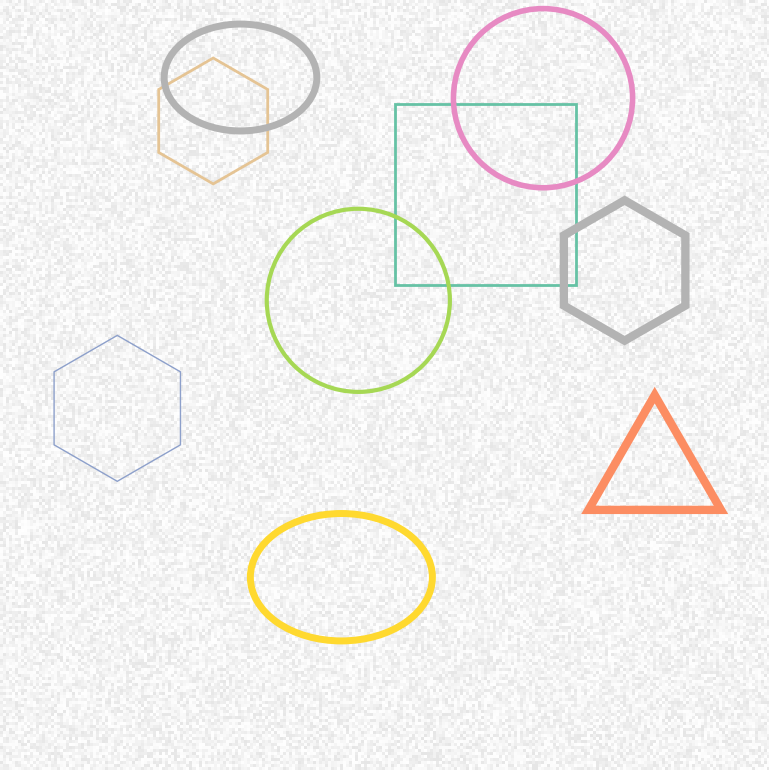[{"shape": "square", "thickness": 1, "radius": 0.59, "center": [0.631, 0.748]}, {"shape": "triangle", "thickness": 3, "radius": 0.5, "center": [0.85, 0.387]}, {"shape": "hexagon", "thickness": 0.5, "radius": 0.47, "center": [0.152, 0.47]}, {"shape": "circle", "thickness": 2, "radius": 0.58, "center": [0.705, 0.872]}, {"shape": "circle", "thickness": 1.5, "radius": 0.59, "center": [0.465, 0.61]}, {"shape": "oval", "thickness": 2.5, "radius": 0.59, "center": [0.443, 0.25]}, {"shape": "hexagon", "thickness": 1, "radius": 0.41, "center": [0.277, 0.843]}, {"shape": "oval", "thickness": 2.5, "radius": 0.5, "center": [0.312, 0.899]}, {"shape": "hexagon", "thickness": 3, "radius": 0.46, "center": [0.811, 0.649]}]